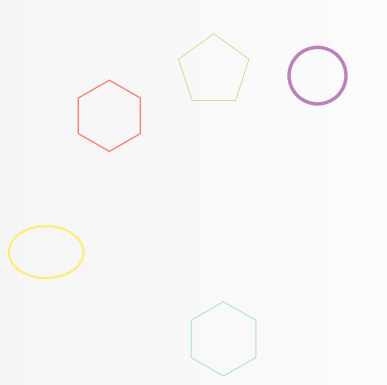[{"shape": "hexagon", "thickness": 0.5, "radius": 0.48, "center": [0.577, 0.12]}, {"shape": "hexagon", "thickness": 1, "radius": 0.46, "center": [0.282, 0.699]}, {"shape": "pentagon", "thickness": 0.5, "radius": 0.48, "center": [0.552, 0.817]}, {"shape": "circle", "thickness": 2.5, "radius": 0.37, "center": [0.819, 0.804]}, {"shape": "oval", "thickness": 1.5, "radius": 0.48, "center": [0.119, 0.345]}]